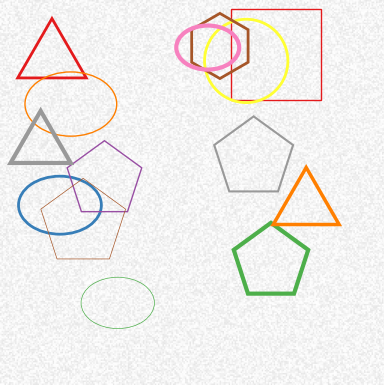[{"shape": "square", "thickness": 1, "radius": 0.59, "center": [0.716, 0.859]}, {"shape": "triangle", "thickness": 2, "radius": 0.51, "center": [0.135, 0.849]}, {"shape": "oval", "thickness": 2, "radius": 0.54, "center": [0.156, 0.467]}, {"shape": "pentagon", "thickness": 3, "radius": 0.51, "center": [0.704, 0.32]}, {"shape": "oval", "thickness": 0.5, "radius": 0.48, "center": [0.306, 0.213]}, {"shape": "pentagon", "thickness": 1, "radius": 0.51, "center": [0.271, 0.533]}, {"shape": "triangle", "thickness": 2.5, "radius": 0.49, "center": [0.795, 0.466]}, {"shape": "oval", "thickness": 1, "radius": 0.6, "center": [0.184, 0.73]}, {"shape": "circle", "thickness": 2, "radius": 0.54, "center": [0.64, 0.842]}, {"shape": "pentagon", "thickness": 0.5, "radius": 0.58, "center": [0.216, 0.421]}, {"shape": "hexagon", "thickness": 2, "radius": 0.42, "center": [0.571, 0.881]}, {"shape": "oval", "thickness": 3, "radius": 0.41, "center": [0.54, 0.876]}, {"shape": "pentagon", "thickness": 1.5, "radius": 0.54, "center": [0.659, 0.59]}, {"shape": "triangle", "thickness": 3, "radius": 0.45, "center": [0.106, 0.622]}]